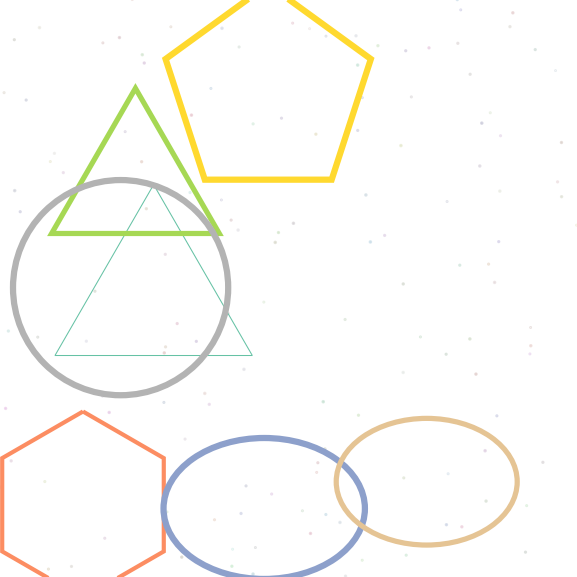[{"shape": "triangle", "thickness": 0.5, "radius": 0.99, "center": [0.266, 0.482]}, {"shape": "hexagon", "thickness": 2, "radius": 0.81, "center": [0.144, 0.125]}, {"shape": "oval", "thickness": 3, "radius": 0.87, "center": [0.458, 0.119]}, {"shape": "triangle", "thickness": 2.5, "radius": 0.84, "center": [0.235, 0.679]}, {"shape": "pentagon", "thickness": 3, "radius": 0.93, "center": [0.464, 0.839]}, {"shape": "oval", "thickness": 2.5, "radius": 0.78, "center": [0.739, 0.165]}, {"shape": "circle", "thickness": 3, "radius": 0.93, "center": [0.209, 0.501]}]